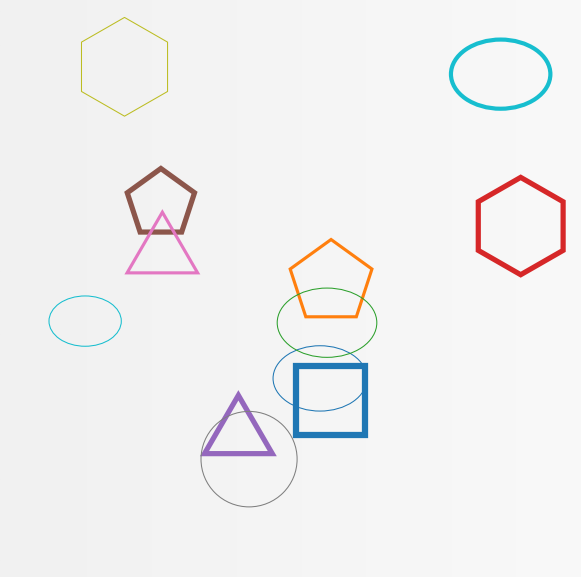[{"shape": "oval", "thickness": 0.5, "radius": 0.4, "center": [0.551, 0.344]}, {"shape": "square", "thickness": 3, "radius": 0.3, "center": [0.568, 0.305]}, {"shape": "pentagon", "thickness": 1.5, "radius": 0.37, "center": [0.57, 0.51]}, {"shape": "oval", "thickness": 0.5, "radius": 0.43, "center": [0.563, 0.44]}, {"shape": "hexagon", "thickness": 2.5, "radius": 0.42, "center": [0.896, 0.608]}, {"shape": "triangle", "thickness": 2.5, "radius": 0.34, "center": [0.41, 0.247]}, {"shape": "pentagon", "thickness": 2.5, "radius": 0.3, "center": [0.277, 0.647]}, {"shape": "triangle", "thickness": 1.5, "radius": 0.35, "center": [0.279, 0.562]}, {"shape": "circle", "thickness": 0.5, "radius": 0.41, "center": [0.428, 0.204]}, {"shape": "hexagon", "thickness": 0.5, "radius": 0.43, "center": [0.214, 0.883]}, {"shape": "oval", "thickness": 2, "radius": 0.43, "center": [0.861, 0.871]}, {"shape": "oval", "thickness": 0.5, "radius": 0.31, "center": [0.146, 0.443]}]